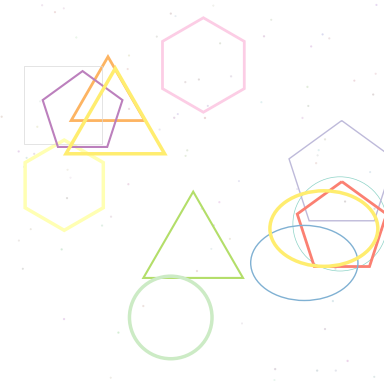[{"shape": "circle", "thickness": 0.5, "radius": 0.61, "center": [0.883, 0.418]}, {"shape": "hexagon", "thickness": 2.5, "radius": 0.59, "center": [0.167, 0.519]}, {"shape": "pentagon", "thickness": 1, "radius": 0.72, "center": [0.888, 0.543]}, {"shape": "pentagon", "thickness": 2, "radius": 0.61, "center": [0.888, 0.406]}, {"shape": "oval", "thickness": 1, "radius": 0.7, "center": [0.79, 0.317]}, {"shape": "triangle", "thickness": 2, "radius": 0.55, "center": [0.28, 0.742]}, {"shape": "triangle", "thickness": 1.5, "radius": 0.75, "center": [0.502, 0.353]}, {"shape": "hexagon", "thickness": 2, "radius": 0.61, "center": [0.528, 0.831]}, {"shape": "square", "thickness": 0.5, "radius": 0.51, "center": [0.164, 0.728]}, {"shape": "pentagon", "thickness": 1.5, "radius": 0.54, "center": [0.214, 0.706]}, {"shape": "circle", "thickness": 2.5, "radius": 0.54, "center": [0.443, 0.175]}, {"shape": "triangle", "thickness": 2.5, "radius": 0.74, "center": [0.299, 0.675]}, {"shape": "oval", "thickness": 2.5, "radius": 0.7, "center": [0.841, 0.406]}]